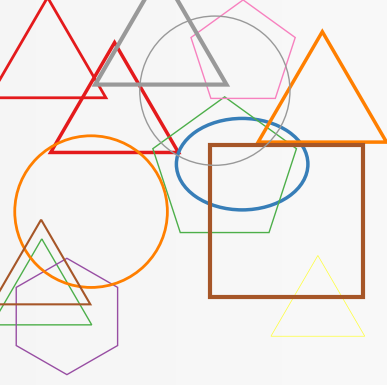[{"shape": "triangle", "thickness": 2, "radius": 0.87, "center": [0.123, 0.833]}, {"shape": "triangle", "thickness": 2.5, "radius": 0.95, "center": [0.296, 0.699]}, {"shape": "oval", "thickness": 2.5, "radius": 0.85, "center": [0.625, 0.574]}, {"shape": "pentagon", "thickness": 1, "radius": 0.97, "center": [0.58, 0.554]}, {"shape": "triangle", "thickness": 1, "radius": 0.74, "center": [0.108, 0.231]}, {"shape": "hexagon", "thickness": 1, "radius": 0.76, "center": [0.173, 0.178]}, {"shape": "circle", "thickness": 2, "radius": 0.98, "center": [0.235, 0.45]}, {"shape": "triangle", "thickness": 2.5, "radius": 0.96, "center": [0.832, 0.727]}, {"shape": "triangle", "thickness": 0.5, "radius": 0.7, "center": [0.82, 0.197]}, {"shape": "triangle", "thickness": 1.5, "radius": 0.73, "center": [0.106, 0.283]}, {"shape": "square", "thickness": 3, "radius": 0.99, "center": [0.74, 0.427]}, {"shape": "pentagon", "thickness": 1, "radius": 0.71, "center": [0.627, 0.859]}, {"shape": "circle", "thickness": 1, "radius": 0.97, "center": [0.554, 0.764]}, {"shape": "triangle", "thickness": 3, "radius": 0.98, "center": [0.415, 0.878]}]